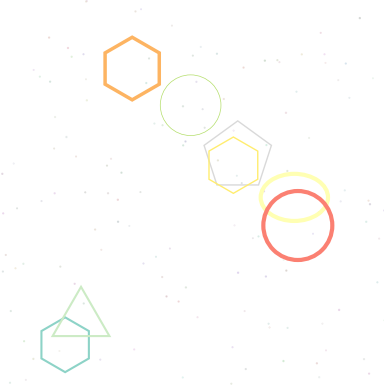[{"shape": "hexagon", "thickness": 1.5, "radius": 0.36, "center": [0.169, 0.105]}, {"shape": "oval", "thickness": 3, "radius": 0.44, "center": [0.765, 0.487]}, {"shape": "circle", "thickness": 3, "radius": 0.45, "center": [0.774, 0.414]}, {"shape": "hexagon", "thickness": 2.5, "radius": 0.41, "center": [0.343, 0.822]}, {"shape": "circle", "thickness": 0.5, "radius": 0.39, "center": [0.495, 0.727]}, {"shape": "pentagon", "thickness": 1, "radius": 0.46, "center": [0.618, 0.594]}, {"shape": "triangle", "thickness": 1.5, "radius": 0.43, "center": [0.21, 0.17]}, {"shape": "hexagon", "thickness": 1, "radius": 0.37, "center": [0.606, 0.571]}]